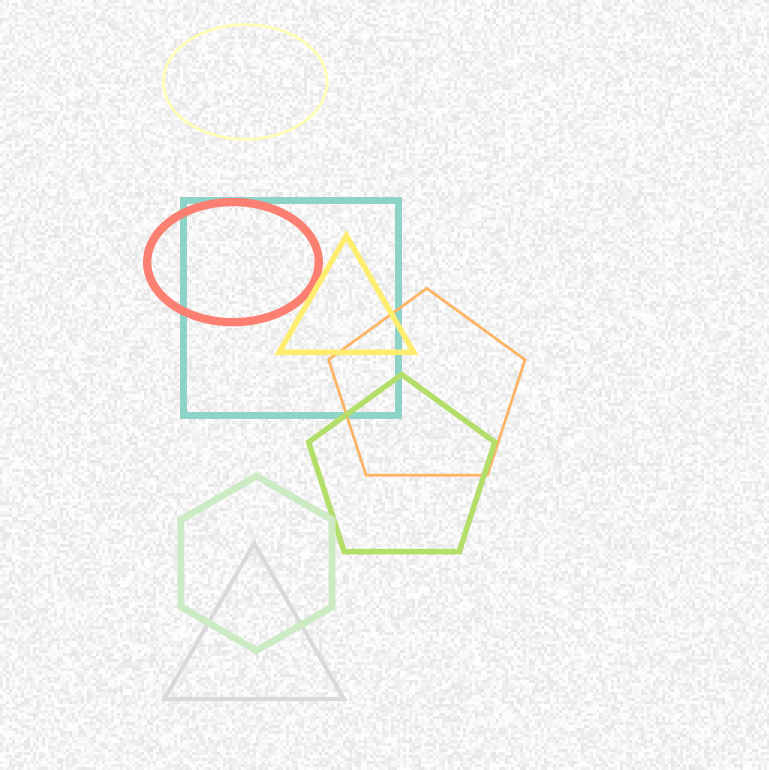[{"shape": "square", "thickness": 2.5, "radius": 0.7, "center": [0.377, 0.601]}, {"shape": "oval", "thickness": 1, "radius": 0.53, "center": [0.318, 0.894]}, {"shape": "oval", "thickness": 3, "radius": 0.56, "center": [0.303, 0.66]}, {"shape": "pentagon", "thickness": 1, "radius": 0.67, "center": [0.554, 0.491]}, {"shape": "pentagon", "thickness": 2, "radius": 0.64, "center": [0.522, 0.386]}, {"shape": "triangle", "thickness": 1.5, "radius": 0.67, "center": [0.33, 0.16]}, {"shape": "hexagon", "thickness": 2.5, "radius": 0.57, "center": [0.333, 0.268]}, {"shape": "triangle", "thickness": 2, "radius": 0.5, "center": [0.45, 0.593]}]